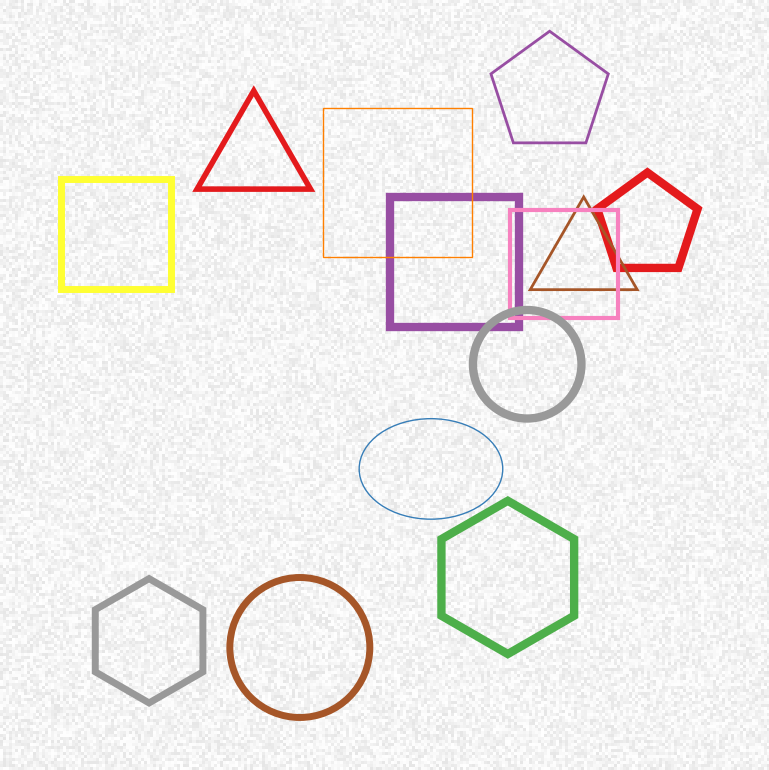[{"shape": "pentagon", "thickness": 3, "radius": 0.34, "center": [0.841, 0.707]}, {"shape": "triangle", "thickness": 2, "radius": 0.43, "center": [0.33, 0.797]}, {"shape": "oval", "thickness": 0.5, "radius": 0.47, "center": [0.56, 0.391]}, {"shape": "hexagon", "thickness": 3, "radius": 0.5, "center": [0.659, 0.25]}, {"shape": "square", "thickness": 3, "radius": 0.42, "center": [0.59, 0.66]}, {"shape": "pentagon", "thickness": 1, "radius": 0.4, "center": [0.714, 0.879]}, {"shape": "square", "thickness": 0.5, "radius": 0.49, "center": [0.516, 0.763]}, {"shape": "square", "thickness": 2.5, "radius": 0.36, "center": [0.151, 0.697]}, {"shape": "triangle", "thickness": 1, "radius": 0.4, "center": [0.758, 0.664]}, {"shape": "circle", "thickness": 2.5, "radius": 0.45, "center": [0.389, 0.159]}, {"shape": "square", "thickness": 1.5, "radius": 0.35, "center": [0.732, 0.657]}, {"shape": "circle", "thickness": 3, "radius": 0.35, "center": [0.685, 0.527]}, {"shape": "hexagon", "thickness": 2.5, "radius": 0.4, "center": [0.194, 0.168]}]